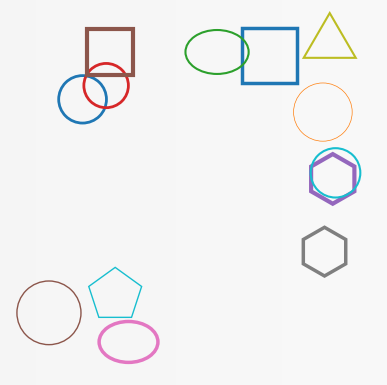[{"shape": "circle", "thickness": 2, "radius": 0.31, "center": [0.213, 0.742]}, {"shape": "square", "thickness": 2.5, "radius": 0.36, "center": [0.696, 0.855]}, {"shape": "circle", "thickness": 0.5, "radius": 0.38, "center": [0.833, 0.709]}, {"shape": "oval", "thickness": 1.5, "radius": 0.41, "center": [0.56, 0.865]}, {"shape": "circle", "thickness": 2, "radius": 0.29, "center": [0.274, 0.778]}, {"shape": "hexagon", "thickness": 3, "radius": 0.32, "center": [0.859, 0.535]}, {"shape": "square", "thickness": 3, "radius": 0.3, "center": [0.284, 0.866]}, {"shape": "circle", "thickness": 1, "radius": 0.41, "center": [0.126, 0.187]}, {"shape": "oval", "thickness": 2.5, "radius": 0.38, "center": [0.332, 0.112]}, {"shape": "hexagon", "thickness": 2.5, "radius": 0.32, "center": [0.837, 0.346]}, {"shape": "triangle", "thickness": 1.5, "radius": 0.39, "center": [0.851, 0.889]}, {"shape": "circle", "thickness": 1.5, "radius": 0.32, "center": [0.866, 0.551]}, {"shape": "pentagon", "thickness": 1, "radius": 0.36, "center": [0.297, 0.234]}]